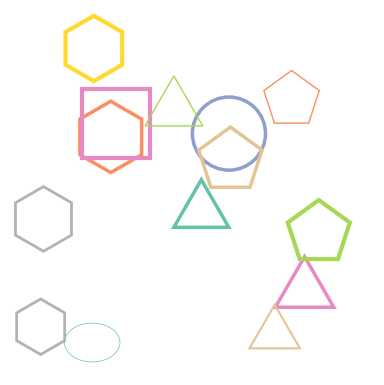[{"shape": "oval", "thickness": 0.5, "radius": 0.36, "center": [0.24, 0.11]}, {"shape": "triangle", "thickness": 2.5, "radius": 0.41, "center": [0.523, 0.451]}, {"shape": "pentagon", "thickness": 1, "radius": 0.38, "center": [0.757, 0.741]}, {"shape": "hexagon", "thickness": 2.5, "radius": 0.46, "center": [0.288, 0.644]}, {"shape": "circle", "thickness": 2.5, "radius": 0.47, "center": [0.595, 0.653]}, {"shape": "triangle", "thickness": 2.5, "radius": 0.44, "center": [0.791, 0.246]}, {"shape": "square", "thickness": 3, "radius": 0.45, "center": [0.301, 0.679]}, {"shape": "pentagon", "thickness": 3, "radius": 0.42, "center": [0.828, 0.396]}, {"shape": "triangle", "thickness": 1, "radius": 0.43, "center": [0.452, 0.716]}, {"shape": "hexagon", "thickness": 3, "radius": 0.42, "center": [0.244, 0.874]}, {"shape": "pentagon", "thickness": 2.5, "radius": 0.43, "center": [0.598, 0.584]}, {"shape": "triangle", "thickness": 1.5, "radius": 0.38, "center": [0.714, 0.133]}, {"shape": "hexagon", "thickness": 2, "radius": 0.42, "center": [0.113, 0.431]}, {"shape": "hexagon", "thickness": 2, "radius": 0.36, "center": [0.106, 0.151]}]